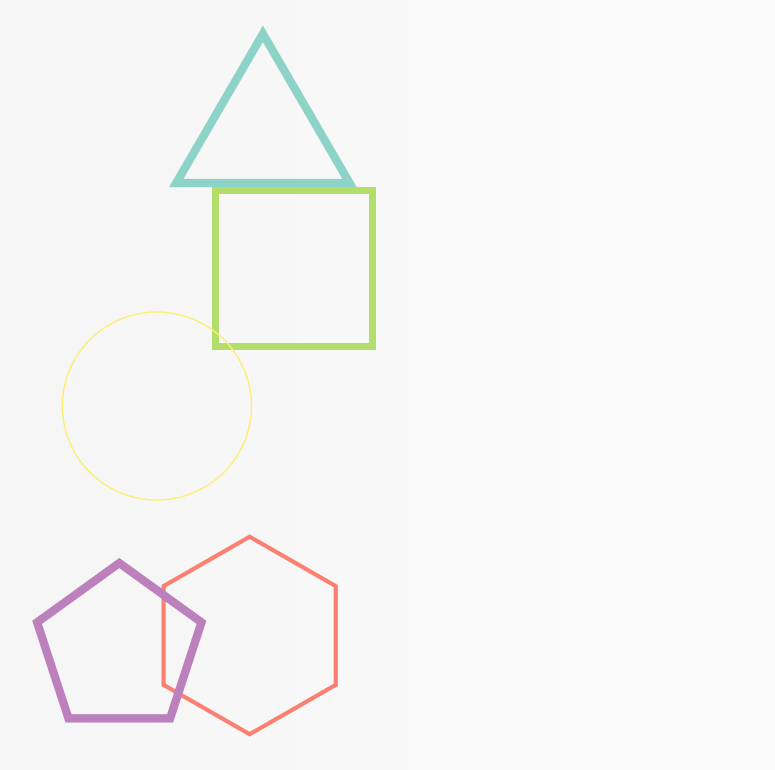[{"shape": "triangle", "thickness": 3, "radius": 0.65, "center": [0.339, 0.827]}, {"shape": "hexagon", "thickness": 1.5, "radius": 0.64, "center": [0.322, 0.175]}, {"shape": "square", "thickness": 2.5, "radius": 0.51, "center": [0.379, 0.652]}, {"shape": "pentagon", "thickness": 3, "radius": 0.56, "center": [0.154, 0.157]}, {"shape": "circle", "thickness": 0.5, "radius": 0.61, "center": [0.202, 0.473]}]